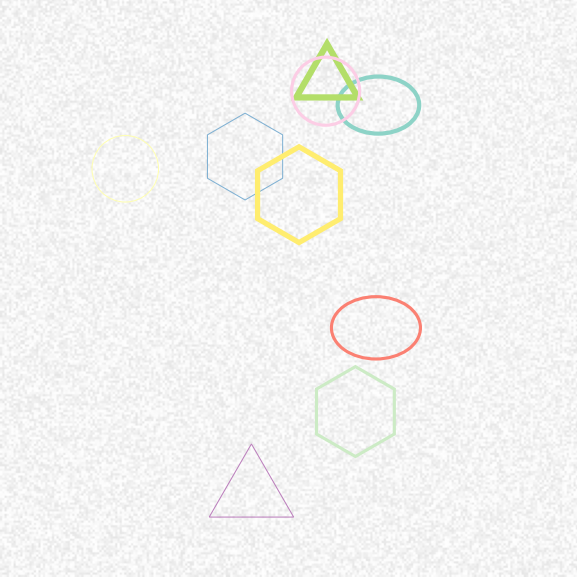[{"shape": "oval", "thickness": 2, "radius": 0.35, "center": [0.655, 0.817]}, {"shape": "circle", "thickness": 0.5, "radius": 0.29, "center": [0.217, 0.707]}, {"shape": "oval", "thickness": 1.5, "radius": 0.39, "center": [0.651, 0.431]}, {"shape": "hexagon", "thickness": 0.5, "radius": 0.38, "center": [0.424, 0.728]}, {"shape": "triangle", "thickness": 3, "radius": 0.31, "center": [0.566, 0.861]}, {"shape": "circle", "thickness": 1.5, "radius": 0.29, "center": [0.564, 0.841]}, {"shape": "triangle", "thickness": 0.5, "radius": 0.42, "center": [0.435, 0.146]}, {"shape": "hexagon", "thickness": 1.5, "radius": 0.39, "center": [0.615, 0.286]}, {"shape": "hexagon", "thickness": 2.5, "radius": 0.41, "center": [0.518, 0.662]}]